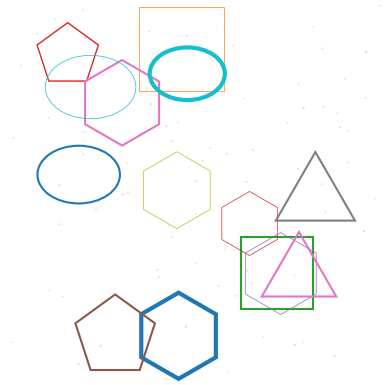[{"shape": "hexagon", "thickness": 3, "radius": 0.56, "center": [0.464, 0.128]}, {"shape": "oval", "thickness": 1.5, "radius": 0.54, "center": [0.204, 0.547]}, {"shape": "square", "thickness": 0.5, "radius": 0.55, "center": [0.471, 0.872]}, {"shape": "square", "thickness": 1.5, "radius": 0.47, "center": [0.72, 0.291]}, {"shape": "hexagon", "thickness": 0.5, "radius": 0.42, "center": [0.648, 0.42]}, {"shape": "pentagon", "thickness": 1, "radius": 0.42, "center": [0.176, 0.857]}, {"shape": "hexagon", "thickness": 0.5, "radius": 0.53, "center": [0.729, 0.29]}, {"shape": "pentagon", "thickness": 1.5, "radius": 0.54, "center": [0.299, 0.127]}, {"shape": "triangle", "thickness": 1.5, "radius": 0.56, "center": [0.777, 0.286]}, {"shape": "hexagon", "thickness": 1.5, "radius": 0.56, "center": [0.317, 0.733]}, {"shape": "triangle", "thickness": 1.5, "radius": 0.59, "center": [0.819, 0.486]}, {"shape": "hexagon", "thickness": 0.5, "radius": 0.5, "center": [0.459, 0.506]}, {"shape": "oval", "thickness": 0.5, "radius": 0.59, "center": [0.235, 0.774]}, {"shape": "oval", "thickness": 3, "radius": 0.49, "center": [0.486, 0.808]}]